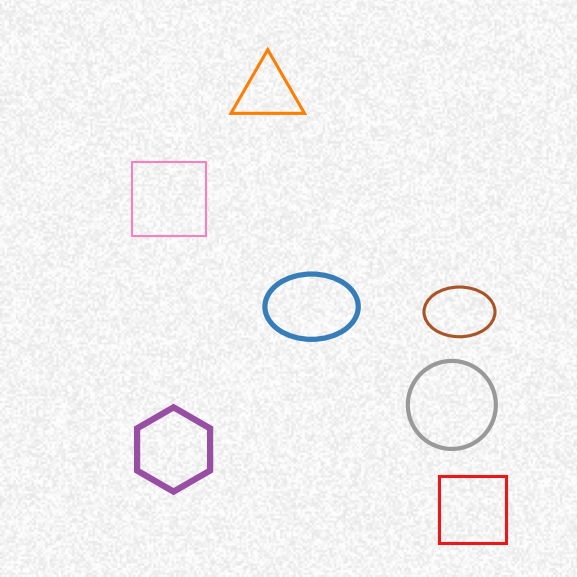[{"shape": "square", "thickness": 1.5, "radius": 0.29, "center": [0.818, 0.117]}, {"shape": "oval", "thickness": 2.5, "radius": 0.4, "center": [0.54, 0.468]}, {"shape": "hexagon", "thickness": 3, "radius": 0.36, "center": [0.301, 0.221]}, {"shape": "triangle", "thickness": 1.5, "radius": 0.37, "center": [0.464, 0.84]}, {"shape": "oval", "thickness": 1.5, "radius": 0.31, "center": [0.796, 0.459]}, {"shape": "square", "thickness": 1, "radius": 0.32, "center": [0.293, 0.655]}, {"shape": "circle", "thickness": 2, "radius": 0.38, "center": [0.782, 0.298]}]